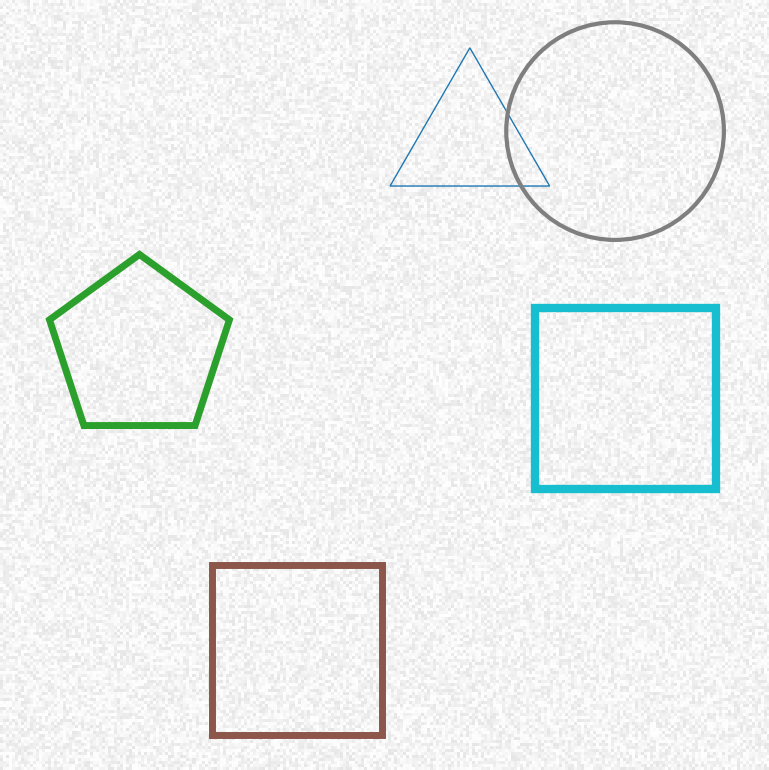[{"shape": "triangle", "thickness": 0.5, "radius": 0.6, "center": [0.61, 0.818]}, {"shape": "pentagon", "thickness": 2.5, "radius": 0.61, "center": [0.181, 0.547]}, {"shape": "square", "thickness": 2.5, "radius": 0.55, "center": [0.386, 0.156]}, {"shape": "circle", "thickness": 1.5, "radius": 0.71, "center": [0.799, 0.83]}, {"shape": "square", "thickness": 3, "radius": 0.59, "center": [0.812, 0.482]}]